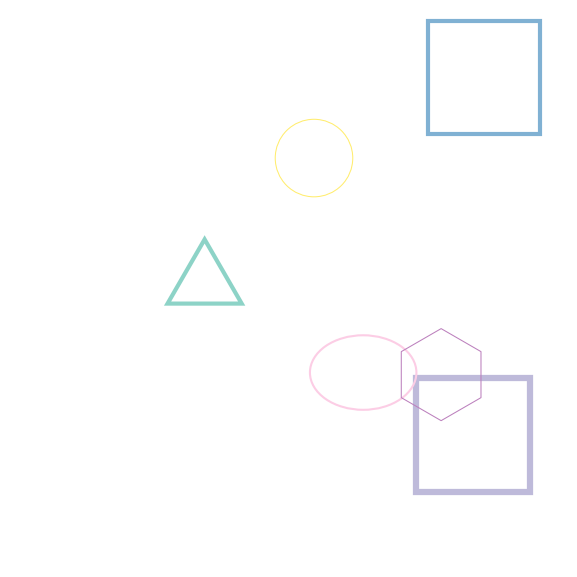[{"shape": "triangle", "thickness": 2, "radius": 0.37, "center": [0.354, 0.51]}, {"shape": "square", "thickness": 3, "radius": 0.49, "center": [0.819, 0.246]}, {"shape": "square", "thickness": 2, "radius": 0.49, "center": [0.838, 0.865]}, {"shape": "oval", "thickness": 1, "radius": 0.46, "center": [0.629, 0.354]}, {"shape": "hexagon", "thickness": 0.5, "radius": 0.4, "center": [0.764, 0.35]}, {"shape": "circle", "thickness": 0.5, "radius": 0.34, "center": [0.544, 0.725]}]